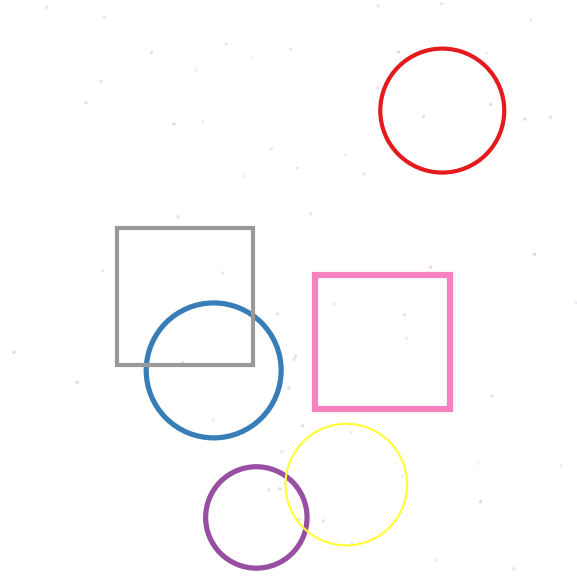[{"shape": "circle", "thickness": 2, "radius": 0.54, "center": [0.766, 0.808]}, {"shape": "circle", "thickness": 2.5, "radius": 0.58, "center": [0.37, 0.358]}, {"shape": "circle", "thickness": 2.5, "radius": 0.44, "center": [0.444, 0.103]}, {"shape": "circle", "thickness": 1, "radius": 0.53, "center": [0.6, 0.16]}, {"shape": "square", "thickness": 3, "radius": 0.58, "center": [0.662, 0.407]}, {"shape": "square", "thickness": 2, "radius": 0.59, "center": [0.321, 0.486]}]